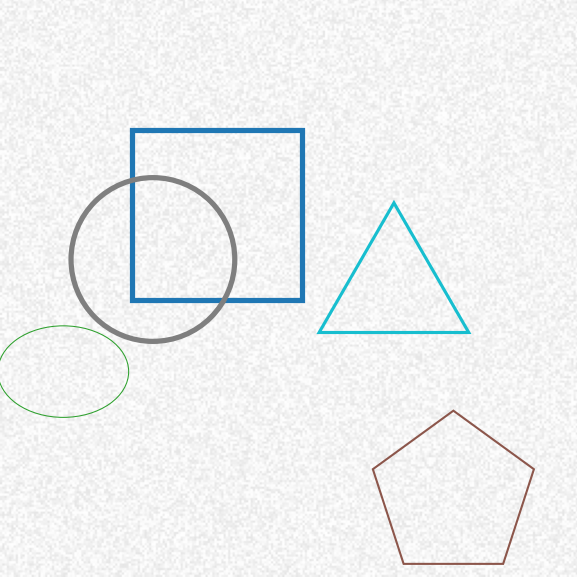[{"shape": "square", "thickness": 2.5, "radius": 0.74, "center": [0.376, 0.627]}, {"shape": "oval", "thickness": 0.5, "radius": 0.57, "center": [0.11, 0.356]}, {"shape": "pentagon", "thickness": 1, "radius": 0.73, "center": [0.785, 0.141]}, {"shape": "circle", "thickness": 2.5, "radius": 0.71, "center": [0.265, 0.55]}, {"shape": "triangle", "thickness": 1.5, "radius": 0.75, "center": [0.682, 0.498]}]